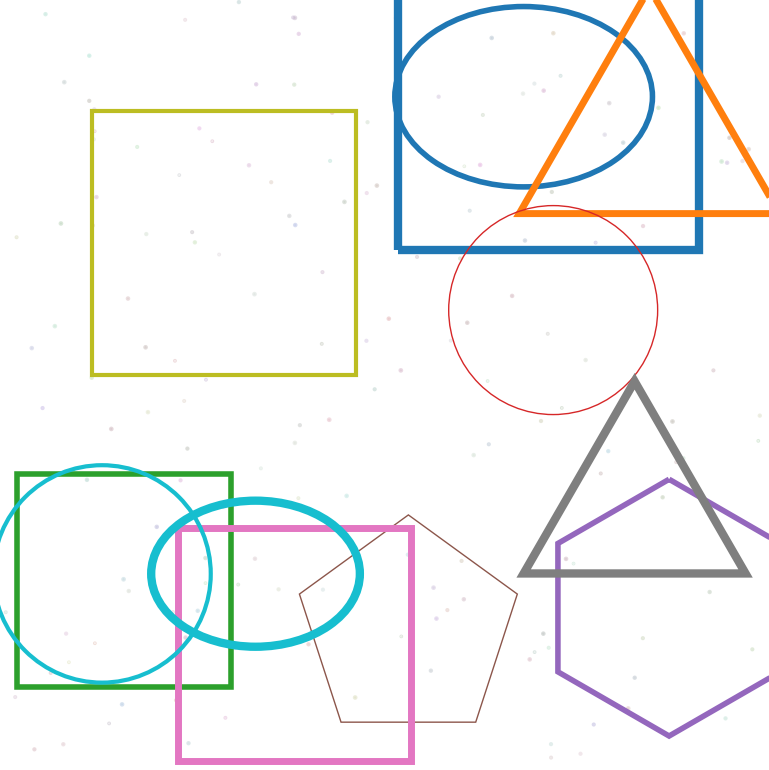[{"shape": "oval", "thickness": 2, "radius": 0.84, "center": [0.68, 0.874]}, {"shape": "square", "thickness": 3, "radius": 0.98, "center": [0.712, 0.87]}, {"shape": "triangle", "thickness": 2.5, "radius": 0.98, "center": [0.843, 0.82]}, {"shape": "square", "thickness": 2, "radius": 0.69, "center": [0.161, 0.246]}, {"shape": "circle", "thickness": 0.5, "radius": 0.68, "center": [0.718, 0.597]}, {"shape": "hexagon", "thickness": 2, "radius": 0.83, "center": [0.869, 0.211]}, {"shape": "pentagon", "thickness": 0.5, "radius": 0.74, "center": [0.53, 0.182]}, {"shape": "square", "thickness": 2.5, "radius": 0.76, "center": [0.383, 0.163]}, {"shape": "triangle", "thickness": 3, "radius": 0.83, "center": [0.824, 0.338]}, {"shape": "square", "thickness": 1.5, "radius": 0.86, "center": [0.29, 0.684]}, {"shape": "circle", "thickness": 1.5, "radius": 0.71, "center": [0.133, 0.255]}, {"shape": "oval", "thickness": 3, "radius": 0.68, "center": [0.332, 0.255]}]